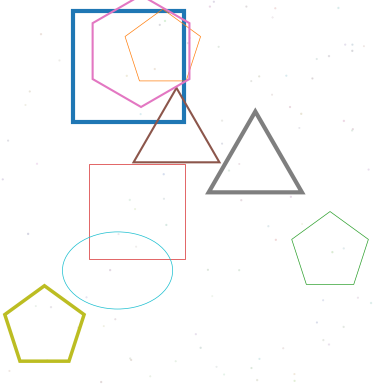[{"shape": "square", "thickness": 3, "radius": 0.72, "center": [0.333, 0.826]}, {"shape": "pentagon", "thickness": 0.5, "radius": 0.52, "center": [0.423, 0.873]}, {"shape": "pentagon", "thickness": 0.5, "radius": 0.52, "center": [0.857, 0.346]}, {"shape": "square", "thickness": 0.5, "radius": 0.62, "center": [0.355, 0.451]}, {"shape": "triangle", "thickness": 1.5, "radius": 0.64, "center": [0.458, 0.643]}, {"shape": "hexagon", "thickness": 1.5, "radius": 0.73, "center": [0.366, 0.867]}, {"shape": "triangle", "thickness": 3, "radius": 0.7, "center": [0.663, 0.57]}, {"shape": "pentagon", "thickness": 2.5, "radius": 0.54, "center": [0.115, 0.149]}, {"shape": "oval", "thickness": 0.5, "radius": 0.72, "center": [0.305, 0.298]}]